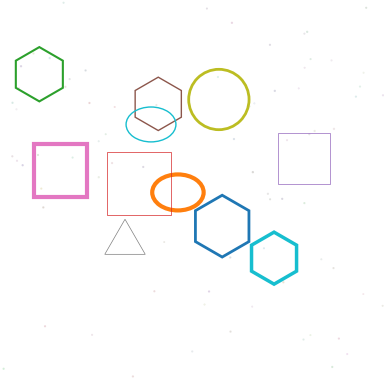[{"shape": "hexagon", "thickness": 2, "radius": 0.4, "center": [0.577, 0.413]}, {"shape": "oval", "thickness": 3, "radius": 0.33, "center": [0.462, 0.5]}, {"shape": "hexagon", "thickness": 1.5, "radius": 0.35, "center": [0.102, 0.807]}, {"shape": "square", "thickness": 0.5, "radius": 0.41, "center": [0.361, 0.523]}, {"shape": "square", "thickness": 0.5, "radius": 0.34, "center": [0.789, 0.588]}, {"shape": "hexagon", "thickness": 1, "radius": 0.35, "center": [0.411, 0.73]}, {"shape": "square", "thickness": 3, "radius": 0.35, "center": [0.157, 0.558]}, {"shape": "triangle", "thickness": 0.5, "radius": 0.3, "center": [0.325, 0.37]}, {"shape": "circle", "thickness": 2, "radius": 0.39, "center": [0.569, 0.742]}, {"shape": "hexagon", "thickness": 2.5, "radius": 0.34, "center": [0.712, 0.329]}, {"shape": "oval", "thickness": 1, "radius": 0.32, "center": [0.392, 0.677]}]